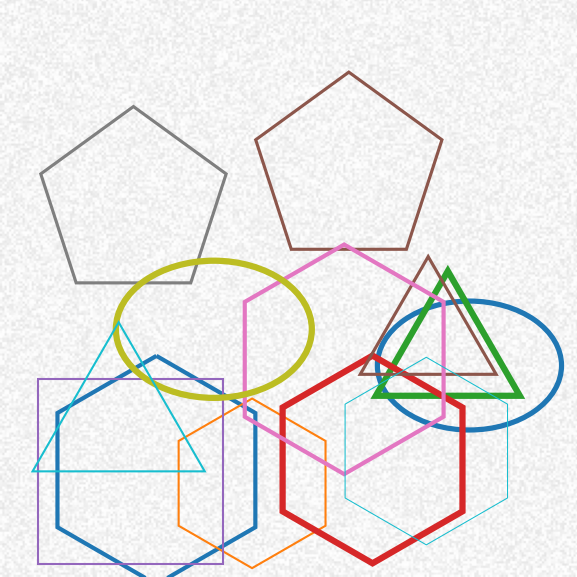[{"shape": "hexagon", "thickness": 2, "radius": 0.99, "center": [0.271, 0.185]}, {"shape": "oval", "thickness": 2.5, "radius": 0.8, "center": [0.813, 0.366]}, {"shape": "hexagon", "thickness": 1, "radius": 0.73, "center": [0.437, 0.162]}, {"shape": "triangle", "thickness": 3, "radius": 0.72, "center": [0.775, 0.386]}, {"shape": "hexagon", "thickness": 3, "radius": 0.9, "center": [0.645, 0.204]}, {"shape": "square", "thickness": 1, "radius": 0.8, "center": [0.226, 0.183]}, {"shape": "triangle", "thickness": 1.5, "radius": 0.68, "center": [0.741, 0.419]}, {"shape": "pentagon", "thickness": 1.5, "radius": 0.85, "center": [0.604, 0.705]}, {"shape": "hexagon", "thickness": 2, "radius": 0.99, "center": [0.596, 0.377]}, {"shape": "pentagon", "thickness": 1.5, "radius": 0.84, "center": [0.231, 0.646]}, {"shape": "oval", "thickness": 3, "radius": 0.85, "center": [0.37, 0.429]}, {"shape": "triangle", "thickness": 1, "radius": 0.86, "center": [0.205, 0.269]}, {"shape": "hexagon", "thickness": 0.5, "radius": 0.81, "center": [0.738, 0.218]}]